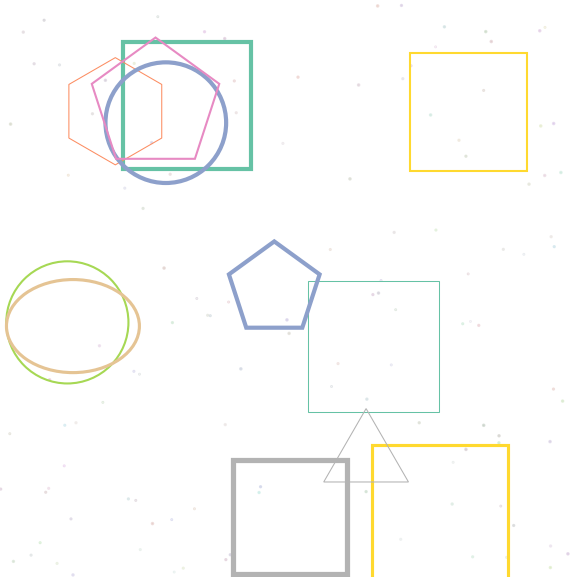[{"shape": "square", "thickness": 2, "radius": 0.55, "center": [0.323, 0.817]}, {"shape": "square", "thickness": 0.5, "radius": 0.57, "center": [0.646, 0.399]}, {"shape": "hexagon", "thickness": 0.5, "radius": 0.46, "center": [0.2, 0.807]}, {"shape": "circle", "thickness": 2, "radius": 0.52, "center": [0.287, 0.787]}, {"shape": "pentagon", "thickness": 2, "radius": 0.41, "center": [0.475, 0.498]}, {"shape": "pentagon", "thickness": 1, "radius": 0.58, "center": [0.269, 0.818]}, {"shape": "circle", "thickness": 1, "radius": 0.53, "center": [0.117, 0.441]}, {"shape": "square", "thickness": 1.5, "radius": 0.59, "center": [0.762, 0.111]}, {"shape": "square", "thickness": 1, "radius": 0.51, "center": [0.811, 0.805]}, {"shape": "oval", "thickness": 1.5, "radius": 0.58, "center": [0.126, 0.434]}, {"shape": "triangle", "thickness": 0.5, "radius": 0.42, "center": [0.634, 0.207]}, {"shape": "square", "thickness": 2.5, "radius": 0.5, "center": [0.502, 0.104]}]